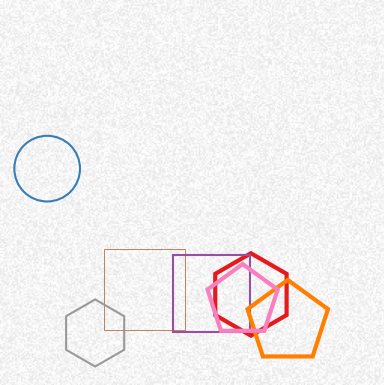[{"shape": "hexagon", "thickness": 3, "radius": 0.54, "center": [0.652, 0.235]}, {"shape": "circle", "thickness": 1.5, "radius": 0.43, "center": [0.123, 0.562]}, {"shape": "square", "thickness": 1.5, "radius": 0.5, "center": [0.548, 0.238]}, {"shape": "pentagon", "thickness": 3, "radius": 0.55, "center": [0.747, 0.163]}, {"shape": "square", "thickness": 0.5, "radius": 0.53, "center": [0.375, 0.249]}, {"shape": "pentagon", "thickness": 3, "radius": 0.48, "center": [0.63, 0.218]}, {"shape": "hexagon", "thickness": 1.5, "radius": 0.44, "center": [0.247, 0.135]}]